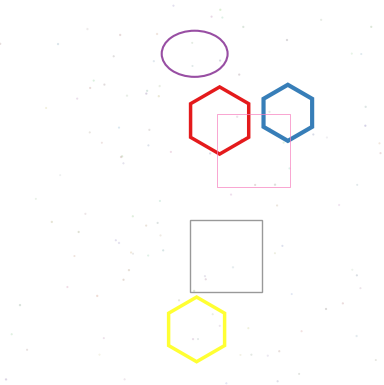[{"shape": "hexagon", "thickness": 2.5, "radius": 0.44, "center": [0.57, 0.687]}, {"shape": "hexagon", "thickness": 3, "radius": 0.36, "center": [0.748, 0.707]}, {"shape": "oval", "thickness": 1.5, "radius": 0.43, "center": [0.506, 0.86]}, {"shape": "hexagon", "thickness": 2.5, "radius": 0.42, "center": [0.511, 0.144]}, {"shape": "square", "thickness": 0.5, "radius": 0.47, "center": [0.658, 0.609]}, {"shape": "square", "thickness": 1, "radius": 0.47, "center": [0.587, 0.335]}]